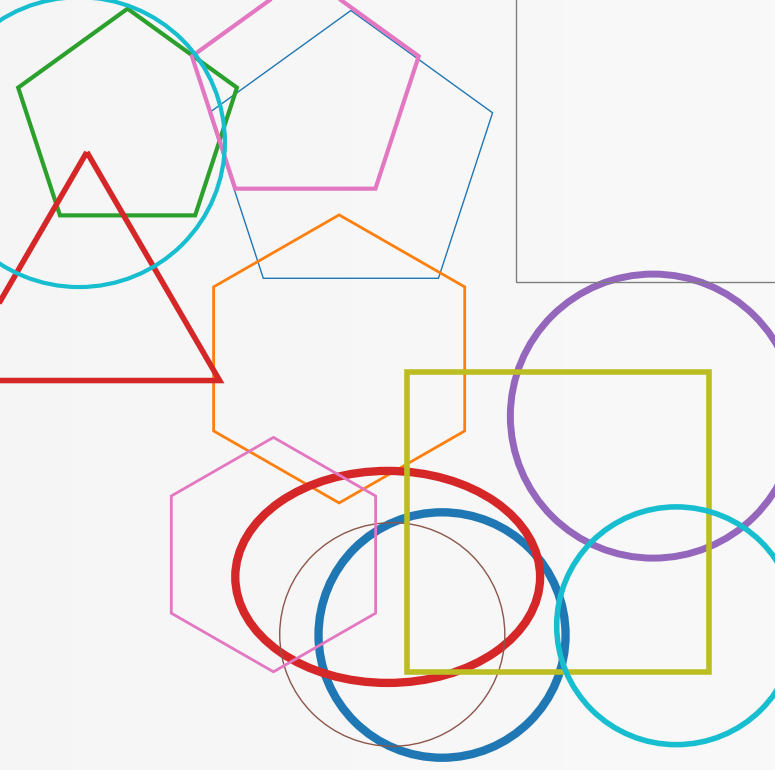[{"shape": "pentagon", "thickness": 0.5, "radius": 0.96, "center": [0.453, 0.794]}, {"shape": "circle", "thickness": 3, "radius": 0.8, "center": [0.57, 0.175]}, {"shape": "hexagon", "thickness": 1, "radius": 0.94, "center": [0.438, 0.534]}, {"shape": "pentagon", "thickness": 1.5, "radius": 0.74, "center": [0.165, 0.84]}, {"shape": "triangle", "thickness": 2, "radius": 0.99, "center": [0.112, 0.605]}, {"shape": "oval", "thickness": 3, "radius": 0.98, "center": [0.5, 0.251]}, {"shape": "circle", "thickness": 2.5, "radius": 0.92, "center": [0.843, 0.46]}, {"shape": "circle", "thickness": 0.5, "radius": 0.73, "center": [0.506, 0.176]}, {"shape": "hexagon", "thickness": 1, "radius": 0.76, "center": [0.353, 0.28]}, {"shape": "pentagon", "thickness": 1.5, "radius": 0.77, "center": [0.394, 0.879]}, {"shape": "square", "thickness": 0.5, "radius": 0.94, "center": [0.854, 0.822]}, {"shape": "square", "thickness": 2, "radius": 0.97, "center": [0.719, 0.322]}, {"shape": "circle", "thickness": 2, "radius": 0.77, "center": [0.873, 0.187]}, {"shape": "circle", "thickness": 1.5, "radius": 0.94, "center": [0.102, 0.815]}]